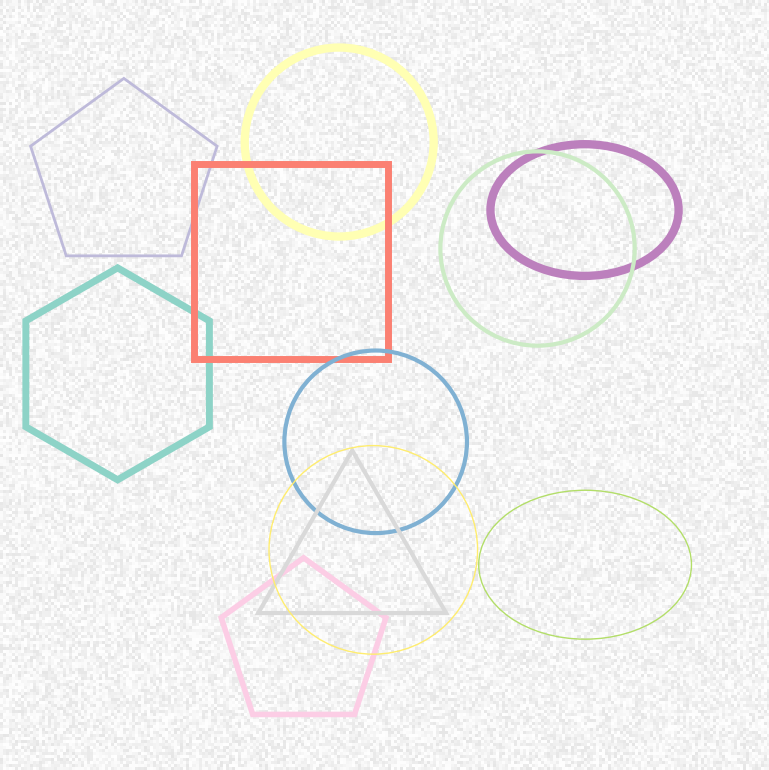[{"shape": "hexagon", "thickness": 2.5, "radius": 0.69, "center": [0.153, 0.514]}, {"shape": "circle", "thickness": 3, "radius": 0.61, "center": [0.441, 0.816]}, {"shape": "pentagon", "thickness": 1, "radius": 0.64, "center": [0.161, 0.771]}, {"shape": "square", "thickness": 2.5, "radius": 0.63, "center": [0.378, 0.66]}, {"shape": "circle", "thickness": 1.5, "radius": 0.59, "center": [0.488, 0.426]}, {"shape": "oval", "thickness": 0.5, "radius": 0.69, "center": [0.76, 0.267]}, {"shape": "pentagon", "thickness": 2, "radius": 0.56, "center": [0.394, 0.163]}, {"shape": "triangle", "thickness": 1.5, "radius": 0.7, "center": [0.457, 0.274]}, {"shape": "oval", "thickness": 3, "radius": 0.61, "center": [0.759, 0.727]}, {"shape": "circle", "thickness": 1.5, "radius": 0.63, "center": [0.698, 0.677]}, {"shape": "circle", "thickness": 0.5, "radius": 0.68, "center": [0.485, 0.286]}]